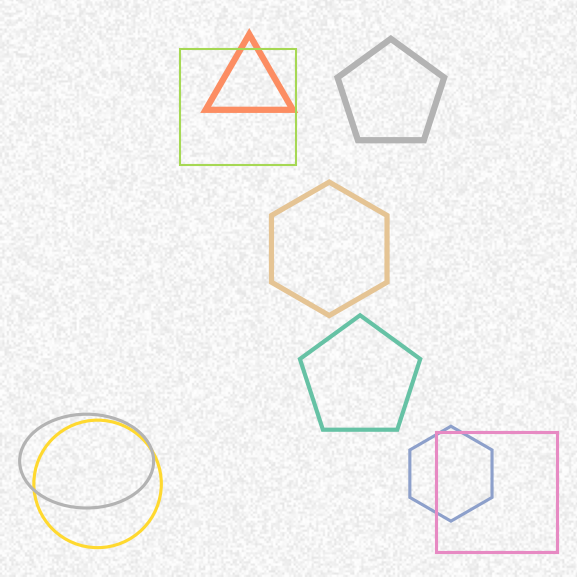[{"shape": "pentagon", "thickness": 2, "radius": 0.55, "center": [0.624, 0.344]}, {"shape": "triangle", "thickness": 3, "radius": 0.44, "center": [0.432, 0.853]}, {"shape": "hexagon", "thickness": 1.5, "radius": 0.41, "center": [0.781, 0.179]}, {"shape": "square", "thickness": 1.5, "radius": 0.52, "center": [0.86, 0.147]}, {"shape": "square", "thickness": 1, "radius": 0.5, "center": [0.412, 0.814]}, {"shape": "circle", "thickness": 1.5, "radius": 0.55, "center": [0.169, 0.161]}, {"shape": "hexagon", "thickness": 2.5, "radius": 0.58, "center": [0.57, 0.568]}, {"shape": "pentagon", "thickness": 3, "radius": 0.49, "center": [0.677, 0.835]}, {"shape": "oval", "thickness": 1.5, "radius": 0.58, "center": [0.15, 0.201]}]